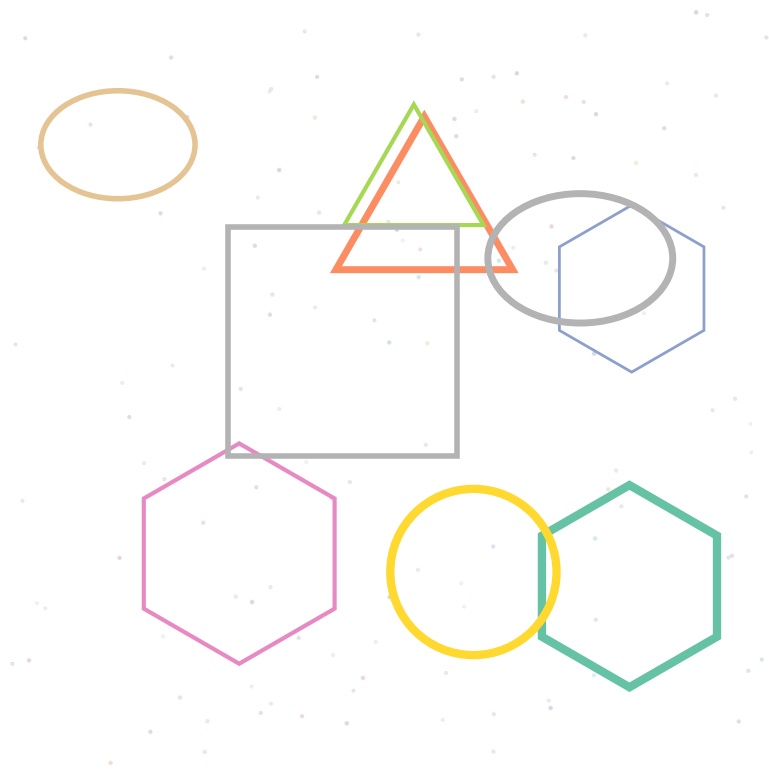[{"shape": "hexagon", "thickness": 3, "radius": 0.66, "center": [0.817, 0.239]}, {"shape": "triangle", "thickness": 2.5, "radius": 0.66, "center": [0.551, 0.716]}, {"shape": "hexagon", "thickness": 1, "radius": 0.54, "center": [0.82, 0.625]}, {"shape": "hexagon", "thickness": 1.5, "radius": 0.72, "center": [0.311, 0.281]}, {"shape": "triangle", "thickness": 1.5, "radius": 0.52, "center": [0.537, 0.76]}, {"shape": "circle", "thickness": 3, "radius": 0.54, "center": [0.615, 0.257]}, {"shape": "oval", "thickness": 2, "radius": 0.5, "center": [0.153, 0.812]}, {"shape": "oval", "thickness": 2.5, "radius": 0.6, "center": [0.754, 0.664]}, {"shape": "square", "thickness": 2, "radius": 0.74, "center": [0.445, 0.557]}]